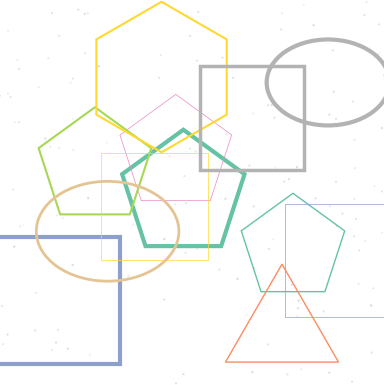[{"shape": "pentagon", "thickness": 3, "radius": 0.84, "center": [0.476, 0.496]}, {"shape": "pentagon", "thickness": 1, "radius": 0.71, "center": [0.761, 0.357]}, {"shape": "triangle", "thickness": 1, "radius": 0.85, "center": [0.732, 0.144]}, {"shape": "square", "thickness": 3, "radius": 0.82, "center": [0.147, 0.218]}, {"shape": "square", "thickness": 0.5, "radius": 0.73, "center": [0.887, 0.323]}, {"shape": "pentagon", "thickness": 0.5, "radius": 0.76, "center": [0.457, 0.602]}, {"shape": "pentagon", "thickness": 1.5, "radius": 0.77, "center": [0.247, 0.568]}, {"shape": "square", "thickness": 0.5, "radius": 0.7, "center": [0.402, 0.464]}, {"shape": "hexagon", "thickness": 1.5, "radius": 0.98, "center": [0.42, 0.8]}, {"shape": "oval", "thickness": 2, "radius": 0.93, "center": [0.279, 0.399]}, {"shape": "square", "thickness": 2.5, "radius": 0.68, "center": [0.654, 0.693]}, {"shape": "oval", "thickness": 3, "radius": 0.8, "center": [0.852, 0.786]}]